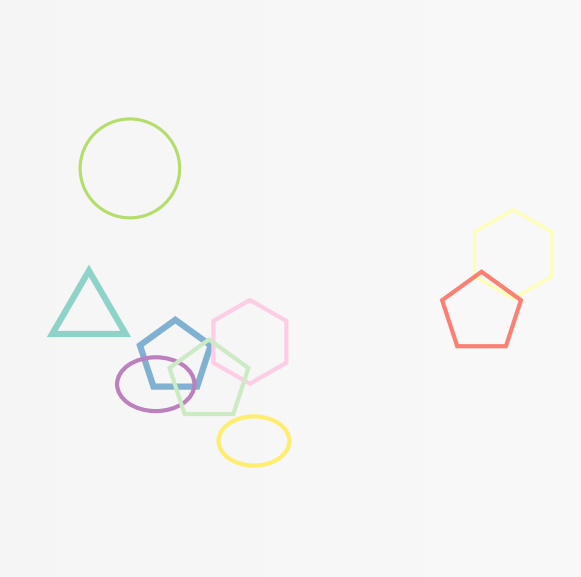[{"shape": "triangle", "thickness": 3, "radius": 0.37, "center": [0.153, 0.457]}, {"shape": "hexagon", "thickness": 1.5, "radius": 0.38, "center": [0.883, 0.559]}, {"shape": "pentagon", "thickness": 2, "radius": 0.36, "center": [0.828, 0.457]}, {"shape": "pentagon", "thickness": 3, "radius": 0.32, "center": [0.302, 0.381]}, {"shape": "circle", "thickness": 1.5, "radius": 0.43, "center": [0.223, 0.708]}, {"shape": "hexagon", "thickness": 2, "radius": 0.36, "center": [0.43, 0.407]}, {"shape": "oval", "thickness": 2, "radius": 0.33, "center": [0.268, 0.334]}, {"shape": "pentagon", "thickness": 2, "radius": 0.36, "center": [0.359, 0.34]}, {"shape": "oval", "thickness": 2, "radius": 0.3, "center": [0.437, 0.236]}]